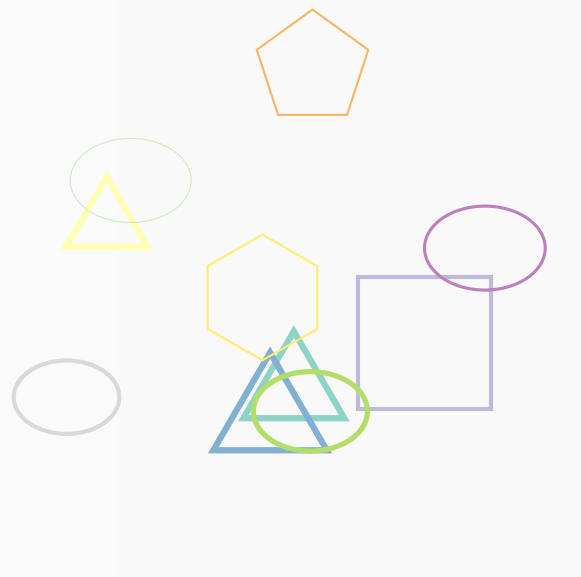[{"shape": "triangle", "thickness": 3, "radius": 0.5, "center": [0.506, 0.325]}, {"shape": "triangle", "thickness": 3, "radius": 0.4, "center": [0.184, 0.612]}, {"shape": "square", "thickness": 2, "radius": 0.57, "center": [0.731, 0.405]}, {"shape": "triangle", "thickness": 3, "radius": 0.56, "center": [0.465, 0.276]}, {"shape": "pentagon", "thickness": 1, "radius": 0.5, "center": [0.538, 0.882]}, {"shape": "oval", "thickness": 2.5, "radius": 0.49, "center": [0.534, 0.287]}, {"shape": "oval", "thickness": 2, "radius": 0.45, "center": [0.114, 0.311]}, {"shape": "oval", "thickness": 1.5, "radius": 0.52, "center": [0.834, 0.57]}, {"shape": "oval", "thickness": 0.5, "radius": 0.52, "center": [0.225, 0.687]}, {"shape": "hexagon", "thickness": 1, "radius": 0.54, "center": [0.452, 0.484]}]